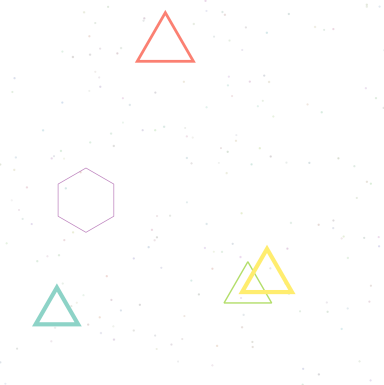[{"shape": "triangle", "thickness": 3, "radius": 0.32, "center": [0.148, 0.189]}, {"shape": "triangle", "thickness": 2, "radius": 0.42, "center": [0.429, 0.883]}, {"shape": "triangle", "thickness": 1, "radius": 0.36, "center": [0.644, 0.249]}, {"shape": "hexagon", "thickness": 0.5, "radius": 0.42, "center": [0.223, 0.48]}, {"shape": "triangle", "thickness": 3, "radius": 0.37, "center": [0.694, 0.279]}]